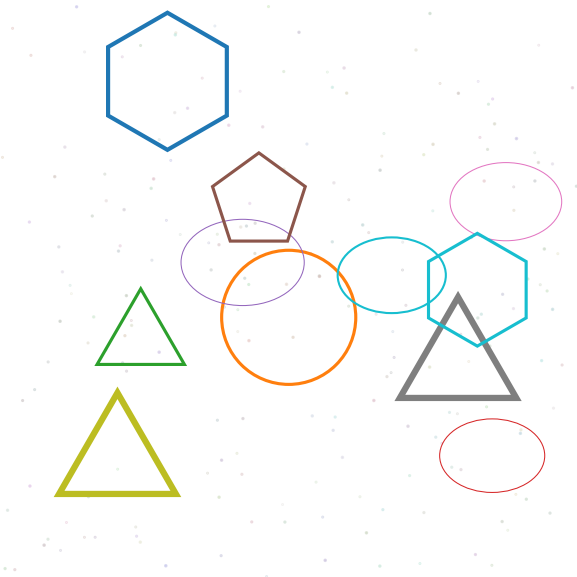[{"shape": "hexagon", "thickness": 2, "radius": 0.59, "center": [0.29, 0.858]}, {"shape": "circle", "thickness": 1.5, "radius": 0.58, "center": [0.5, 0.45]}, {"shape": "triangle", "thickness": 1.5, "radius": 0.44, "center": [0.244, 0.412]}, {"shape": "oval", "thickness": 0.5, "radius": 0.45, "center": [0.852, 0.21]}, {"shape": "oval", "thickness": 0.5, "radius": 0.53, "center": [0.42, 0.545]}, {"shape": "pentagon", "thickness": 1.5, "radius": 0.42, "center": [0.448, 0.65]}, {"shape": "oval", "thickness": 0.5, "radius": 0.48, "center": [0.876, 0.65]}, {"shape": "triangle", "thickness": 3, "radius": 0.58, "center": [0.793, 0.368]}, {"shape": "triangle", "thickness": 3, "radius": 0.58, "center": [0.203, 0.202]}, {"shape": "oval", "thickness": 1, "radius": 0.47, "center": [0.678, 0.523]}, {"shape": "hexagon", "thickness": 1.5, "radius": 0.49, "center": [0.827, 0.497]}]